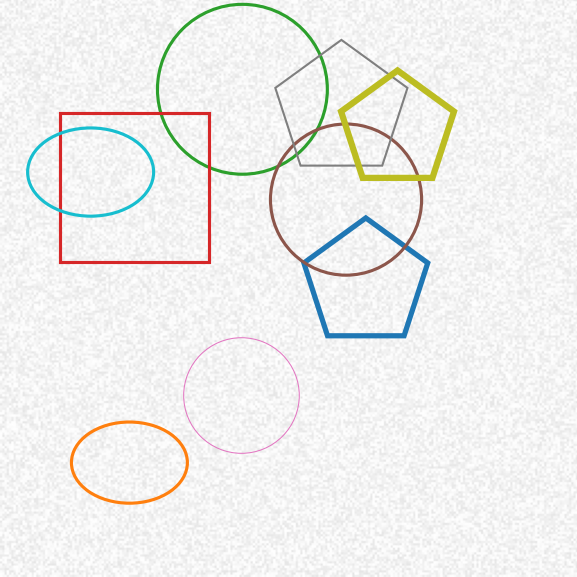[{"shape": "pentagon", "thickness": 2.5, "radius": 0.56, "center": [0.633, 0.509]}, {"shape": "oval", "thickness": 1.5, "radius": 0.5, "center": [0.224, 0.198]}, {"shape": "circle", "thickness": 1.5, "radius": 0.74, "center": [0.42, 0.845]}, {"shape": "square", "thickness": 1.5, "radius": 0.64, "center": [0.233, 0.675]}, {"shape": "circle", "thickness": 1.5, "radius": 0.65, "center": [0.599, 0.654]}, {"shape": "circle", "thickness": 0.5, "radius": 0.5, "center": [0.418, 0.314]}, {"shape": "pentagon", "thickness": 1, "radius": 0.6, "center": [0.591, 0.81]}, {"shape": "pentagon", "thickness": 3, "radius": 0.51, "center": [0.688, 0.774]}, {"shape": "oval", "thickness": 1.5, "radius": 0.55, "center": [0.157, 0.701]}]